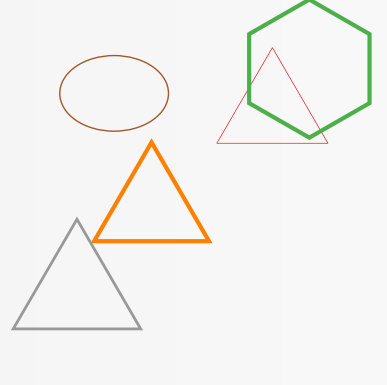[{"shape": "triangle", "thickness": 0.5, "radius": 0.83, "center": [0.703, 0.711]}, {"shape": "hexagon", "thickness": 3, "radius": 0.9, "center": [0.798, 0.822]}, {"shape": "triangle", "thickness": 3, "radius": 0.86, "center": [0.391, 0.459]}, {"shape": "oval", "thickness": 1, "radius": 0.7, "center": [0.295, 0.757]}, {"shape": "triangle", "thickness": 2, "radius": 0.95, "center": [0.199, 0.241]}]